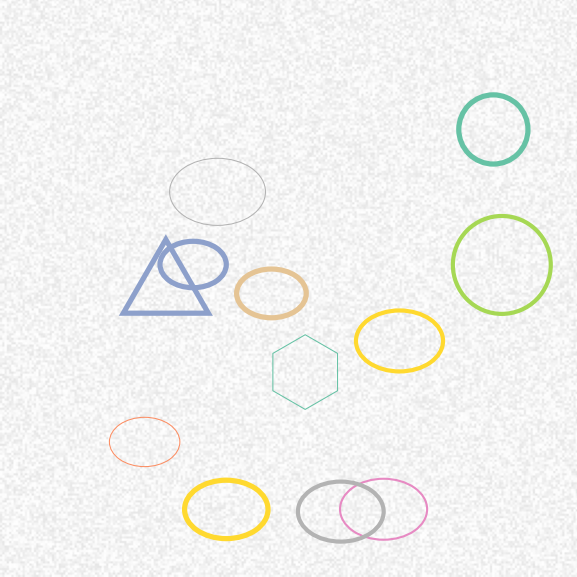[{"shape": "circle", "thickness": 2.5, "radius": 0.3, "center": [0.854, 0.775]}, {"shape": "hexagon", "thickness": 0.5, "radius": 0.32, "center": [0.529, 0.355]}, {"shape": "oval", "thickness": 0.5, "radius": 0.3, "center": [0.25, 0.234]}, {"shape": "oval", "thickness": 2.5, "radius": 0.29, "center": [0.334, 0.541]}, {"shape": "triangle", "thickness": 2.5, "radius": 0.43, "center": [0.287, 0.499]}, {"shape": "oval", "thickness": 1, "radius": 0.38, "center": [0.664, 0.117]}, {"shape": "circle", "thickness": 2, "radius": 0.42, "center": [0.869, 0.54]}, {"shape": "oval", "thickness": 2.5, "radius": 0.36, "center": [0.392, 0.117]}, {"shape": "oval", "thickness": 2, "radius": 0.38, "center": [0.692, 0.409]}, {"shape": "oval", "thickness": 2.5, "radius": 0.3, "center": [0.47, 0.491]}, {"shape": "oval", "thickness": 0.5, "radius": 0.41, "center": [0.377, 0.667]}, {"shape": "oval", "thickness": 2, "radius": 0.37, "center": [0.59, 0.113]}]